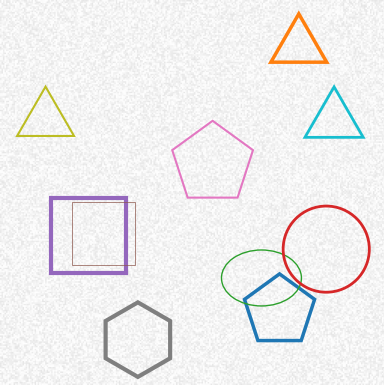[{"shape": "pentagon", "thickness": 2.5, "radius": 0.48, "center": [0.726, 0.193]}, {"shape": "triangle", "thickness": 2.5, "radius": 0.42, "center": [0.776, 0.88]}, {"shape": "oval", "thickness": 1, "radius": 0.52, "center": [0.679, 0.278]}, {"shape": "circle", "thickness": 2, "radius": 0.56, "center": [0.847, 0.353]}, {"shape": "square", "thickness": 3, "radius": 0.49, "center": [0.229, 0.389]}, {"shape": "square", "thickness": 0.5, "radius": 0.41, "center": [0.268, 0.394]}, {"shape": "pentagon", "thickness": 1.5, "radius": 0.55, "center": [0.552, 0.576]}, {"shape": "hexagon", "thickness": 3, "radius": 0.48, "center": [0.358, 0.118]}, {"shape": "triangle", "thickness": 1.5, "radius": 0.43, "center": [0.118, 0.69]}, {"shape": "triangle", "thickness": 2, "radius": 0.44, "center": [0.868, 0.687]}]